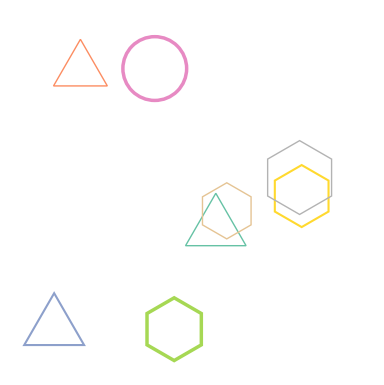[{"shape": "triangle", "thickness": 1, "radius": 0.45, "center": [0.561, 0.407]}, {"shape": "triangle", "thickness": 1, "radius": 0.4, "center": [0.209, 0.817]}, {"shape": "triangle", "thickness": 1.5, "radius": 0.45, "center": [0.141, 0.149]}, {"shape": "circle", "thickness": 2.5, "radius": 0.41, "center": [0.402, 0.822]}, {"shape": "hexagon", "thickness": 2.5, "radius": 0.41, "center": [0.452, 0.145]}, {"shape": "hexagon", "thickness": 1.5, "radius": 0.4, "center": [0.784, 0.491]}, {"shape": "hexagon", "thickness": 1, "radius": 0.36, "center": [0.589, 0.452]}, {"shape": "hexagon", "thickness": 1, "radius": 0.48, "center": [0.778, 0.539]}]